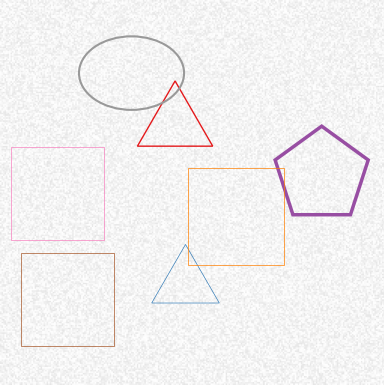[{"shape": "triangle", "thickness": 1, "radius": 0.56, "center": [0.455, 0.677]}, {"shape": "triangle", "thickness": 0.5, "radius": 0.51, "center": [0.482, 0.264]}, {"shape": "pentagon", "thickness": 2.5, "radius": 0.64, "center": [0.836, 0.545]}, {"shape": "square", "thickness": 0.5, "radius": 0.62, "center": [0.614, 0.438]}, {"shape": "square", "thickness": 0.5, "radius": 0.6, "center": [0.175, 0.222]}, {"shape": "square", "thickness": 0.5, "radius": 0.6, "center": [0.15, 0.498]}, {"shape": "oval", "thickness": 1.5, "radius": 0.68, "center": [0.342, 0.81]}]